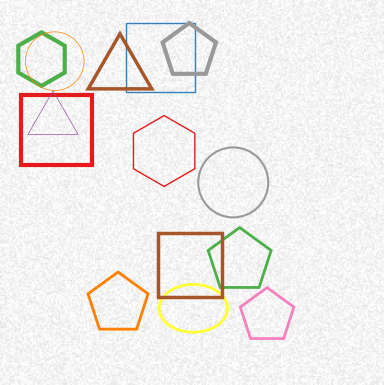[{"shape": "square", "thickness": 3, "radius": 0.46, "center": [0.147, 0.662]}, {"shape": "hexagon", "thickness": 1, "radius": 0.46, "center": [0.426, 0.608]}, {"shape": "square", "thickness": 1, "radius": 0.45, "center": [0.418, 0.85]}, {"shape": "hexagon", "thickness": 3, "radius": 0.35, "center": [0.108, 0.846]}, {"shape": "pentagon", "thickness": 2, "radius": 0.43, "center": [0.623, 0.323]}, {"shape": "triangle", "thickness": 0.5, "radius": 0.38, "center": [0.138, 0.689]}, {"shape": "pentagon", "thickness": 2, "radius": 0.41, "center": [0.307, 0.211]}, {"shape": "circle", "thickness": 0.5, "radius": 0.38, "center": [0.142, 0.841]}, {"shape": "oval", "thickness": 2, "radius": 0.44, "center": [0.502, 0.199]}, {"shape": "square", "thickness": 2.5, "radius": 0.41, "center": [0.493, 0.312]}, {"shape": "triangle", "thickness": 2.5, "radius": 0.48, "center": [0.312, 0.817]}, {"shape": "pentagon", "thickness": 2, "radius": 0.37, "center": [0.694, 0.18]}, {"shape": "circle", "thickness": 1.5, "radius": 0.45, "center": [0.606, 0.526]}, {"shape": "pentagon", "thickness": 3, "radius": 0.36, "center": [0.492, 0.867]}]